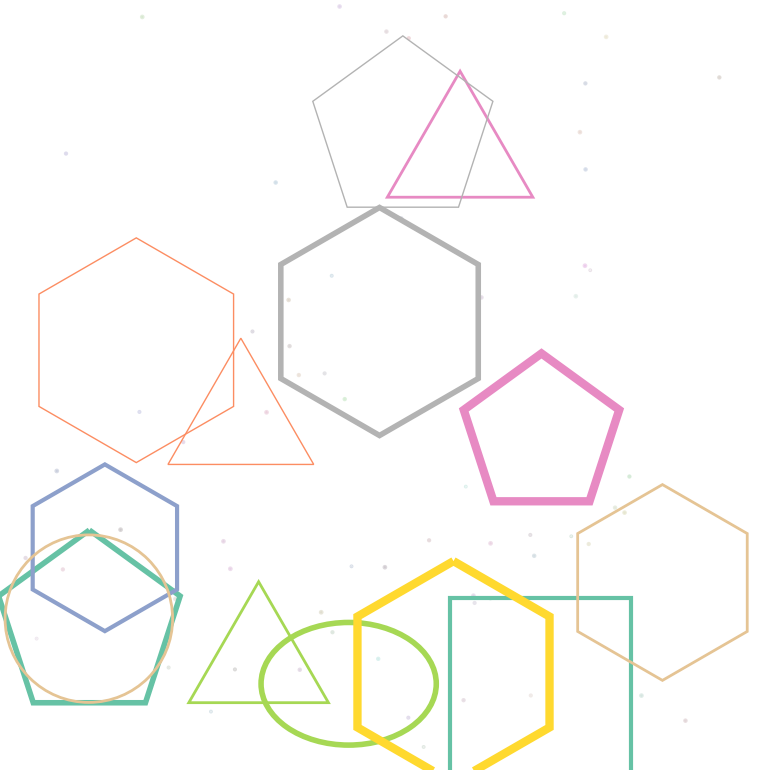[{"shape": "pentagon", "thickness": 2, "radius": 0.62, "center": [0.116, 0.188]}, {"shape": "square", "thickness": 1.5, "radius": 0.59, "center": [0.702, 0.106]}, {"shape": "triangle", "thickness": 0.5, "radius": 0.55, "center": [0.313, 0.451]}, {"shape": "hexagon", "thickness": 0.5, "radius": 0.73, "center": [0.177, 0.545]}, {"shape": "hexagon", "thickness": 1.5, "radius": 0.54, "center": [0.136, 0.289]}, {"shape": "triangle", "thickness": 1, "radius": 0.55, "center": [0.598, 0.798]}, {"shape": "pentagon", "thickness": 3, "radius": 0.53, "center": [0.703, 0.435]}, {"shape": "oval", "thickness": 2, "radius": 0.57, "center": [0.453, 0.112]}, {"shape": "triangle", "thickness": 1, "radius": 0.52, "center": [0.336, 0.14]}, {"shape": "hexagon", "thickness": 3, "radius": 0.72, "center": [0.589, 0.127]}, {"shape": "circle", "thickness": 1, "radius": 0.54, "center": [0.115, 0.197]}, {"shape": "hexagon", "thickness": 1, "radius": 0.64, "center": [0.86, 0.244]}, {"shape": "pentagon", "thickness": 0.5, "radius": 0.61, "center": [0.523, 0.83]}, {"shape": "hexagon", "thickness": 2, "radius": 0.74, "center": [0.493, 0.582]}]